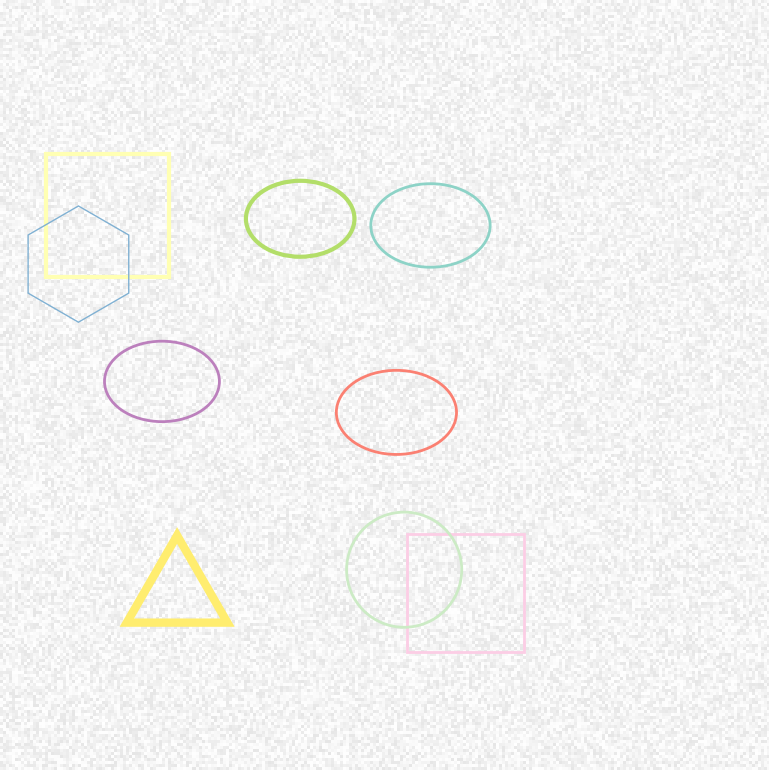[{"shape": "oval", "thickness": 1, "radius": 0.39, "center": [0.559, 0.707]}, {"shape": "square", "thickness": 1.5, "radius": 0.4, "center": [0.14, 0.72]}, {"shape": "oval", "thickness": 1, "radius": 0.39, "center": [0.515, 0.464]}, {"shape": "hexagon", "thickness": 0.5, "radius": 0.38, "center": [0.102, 0.657]}, {"shape": "oval", "thickness": 1.5, "radius": 0.35, "center": [0.39, 0.716]}, {"shape": "square", "thickness": 1, "radius": 0.38, "center": [0.605, 0.23]}, {"shape": "oval", "thickness": 1, "radius": 0.37, "center": [0.21, 0.505]}, {"shape": "circle", "thickness": 1, "radius": 0.37, "center": [0.525, 0.26]}, {"shape": "triangle", "thickness": 3, "radius": 0.38, "center": [0.23, 0.229]}]